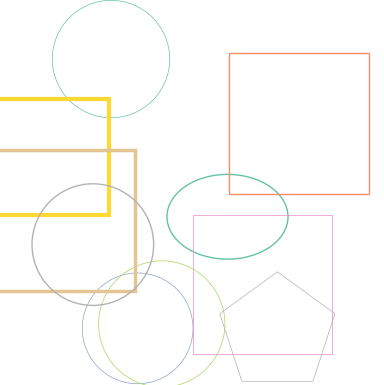[{"shape": "oval", "thickness": 1, "radius": 0.79, "center": [0.591, 0.437]}, {"shape": "circle", "thickness": 0.5, "radius": 0.76, "center": [0.288, 0.847]}, {"shape": "square", "thickness": 1, "radius": 0.91, "center": [0.776, 0.68]}, {"shape": "circle", "thickness": 0.5, "radius": 0.72, "center": [0.357, 0.147]}, {"shape": "square", "thickness": 0.5, "radius": 0.9, "center": [0.681, 0.26]}, {"shape": "circle", "thickness": 0.5, "radius": 0.82, "center": [0.42, 0.158]}, {"shape": "square", "thickness": 3, "radius": 0.75, "center": [0.133, 0.592]}, {"shape": "square", "thickness": 2.5, "radius": 0.91, "center": [0.168, 0.427]}, {"shape": "circle", "thickness": 1, "radius": 0.79, "center": [0.241, 0.365]}, {"shape": "pentagon", "thickness": 0.5, "radius": 0.79, "center": [0.72, 0.137]}]